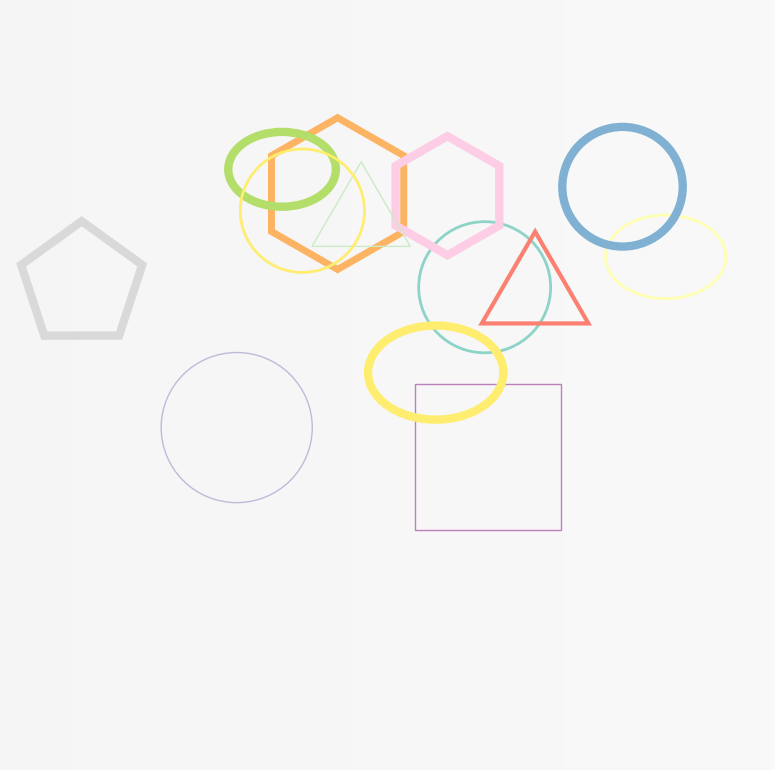[{"shape": "circle", "thickness": 1, "radius": 0.43, "center": [0.625, 0.627]}, {"shape": "oval", "thickness": 1, "radius": 0.39, "center": [0.859, 0.666]}, {"shape": "circle", "thickness": 0.5, "radius": 0.49, "center": [0.305, 0.445]}, {"shape": "triangle", "thickness": 1.5, "radius": 0.4, "center": [0.69, 0.62]}, {"shape": "circle", "thickness": 3, "radius": 0.39, "center": [0.803, 0.757]}, {"shape": "hexagon", "thickness": 2.5, "radius": 0.49, "center": [0.436, 0.749]}, {"shape": "oval", "thickness": 3, "radius": 0.35, "center": [0.364, 0.78]}, {"shape": "hexagon", "thickness": 3, "radius": 0.39, "center": [0.577, 0.746]}, {"shape": "pentagon", "thickness": 3, "radius": 0.41, "center": [0.105, 0.631]}, {"shape": "square", "thickness": 0.5, "radius": 0.47, "center": [0.63, 0.406]}, {"shape": "triangle", "thickness": 0.5, "radius": 0.37, "center": [0.466, 0.717]}, {"shape": "circle", "thickness": 1, "radius": 0.4, "center": [0.39, 0.726]}, {"shape": "oval", "thickness": 3, "radius": 0.44, "center": [0.562, 0.516]}]